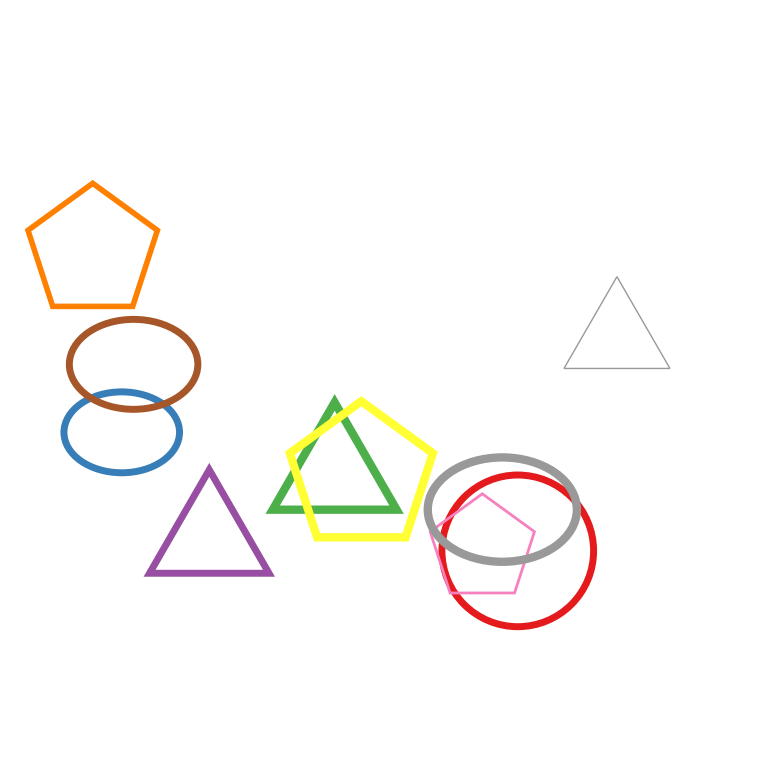[{"shape": "circle", "thickness": 2.5, "radius": 0.49, "center": [0.672, 0.285]}, {"shape": "oval", "thickness": 2.5, "radius": 0.38, "center": [0.158, 0.439]}, {"shape": "triangle", "thickness": 3, "radius": 0.46, "center": [0.435, 0.385]}, {"shape": "triangle", "thickness": 2.5, "radius": 0.45, "center": [0.272, 0.3]}, {"shape": "pentagon", "thickness": 2, "radius": 0.44, "center": [0.12, 0.674]}, {"shape": "pentagon", "thickness": 3, "radius": 0.49, "center": [0.469, 0.381]}, {"shape": "oval", "thickness": 2.5, "radius": 0.42, "center": [0.173, 0.527]}, {"shape": "pentagon", "thickness": 1, "radius": 0.36, "center": [0.626, 0.287]}, {"shape": "triangle", "thickness": 0.5, "radius": 0.4, "center": [0.801, 0.561]}, {"shape": "oval", "thickness": 3, "radius": 0.48, "center": [0.652, 0.338]}]